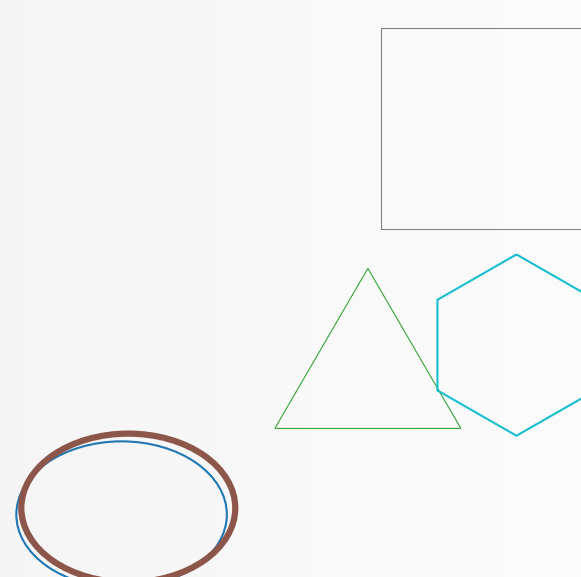[{"shape": "oval", "thickness": 1, "radius": 0.91, "center": [0.209, 0.108]}, {"shape": "triangle", "thickness": 0.5, "radius": 0.92, "center": [0.633, 0.35]}, {"shape": "oval", "thickness": 3, "radius": 0.92, "center": [0.221, 0.119]}, {"shape": "square", "thickness": 0.5, "radius": 0.87, "center": [0.83, 0.776]}, {"shape": "hexagon", "thickness": 1, "radius": 0.78, "center": [0.889, 0.402]}]